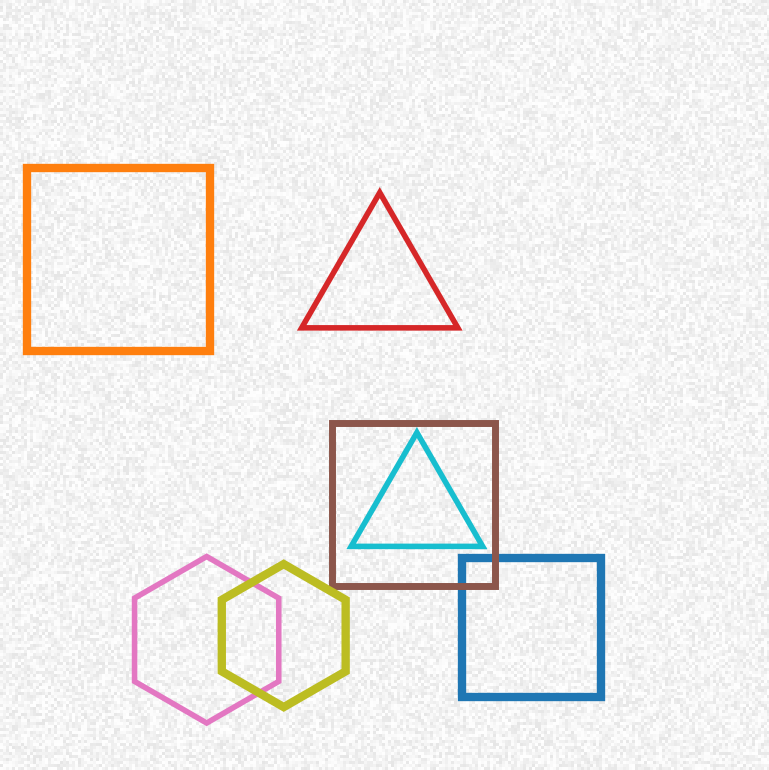[{"shape": "square", "thickness": 3, "radius": 0.45, "center": [0.69, 0.185]}, {"shape": "square", "thickness": 3, "radius": 0.59, "center": [0.154, 0.663]}, {"shape": "triangle", "thickness": 2, "radius": 0.59, "center": [0.493, 0.633]}, {"shape": "square", "thickness": 2.5, "radius": 0.53, "center": [0.537, 0.345]}, {"shape": "hexagon", "thickness": 2, "radius": 0.54, "center": [0.268, 0.169]}, {"shape": "hexagon", "thickness": 3, "radius": 0.46, "center": [0.368, 0.175]}, {"shape": "triangle", "thickness": 2, "radius": 0.49, "center": [0.541, 0.34]}]